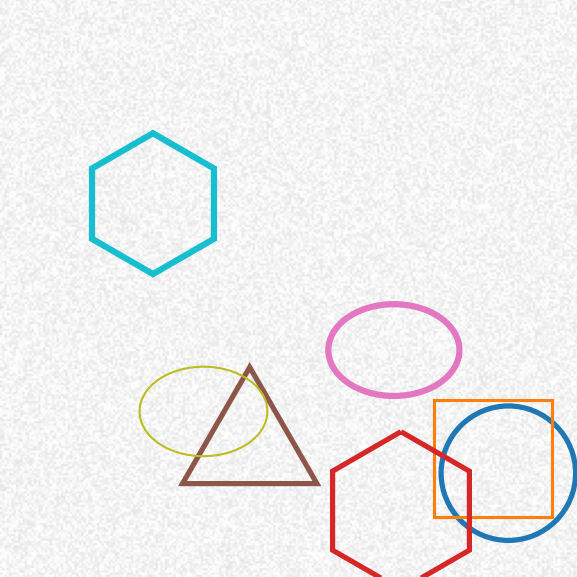[{"shape": "circle", "thickness": 2.5, "radius": 0.58, "center": [0.88, 0.18]}, {"shape": "square", "thickness": 1.5, "radius": 0.51, "center": [0.853, 0.205]}, {"shape": "hexagon", "thickness": 2.5, "radius": 0.68, "center": [0.694, 0.115]}, {"shape": "triangle", "thickness": 2.5, "radius": 0.67, "center": [0.432, 0.229]}, {"shape": "oval", "thickness": 3, "radius": 0.57, "center": [0.682, 0.393]}, {"shape": "oval", "thickness": 1, "radius": 0.55, "center": [0.352, 0.287]}, {"shape": "hexagon", "thickness": 3, "radius": 0.61, "center": [0.265, 0.647]}]